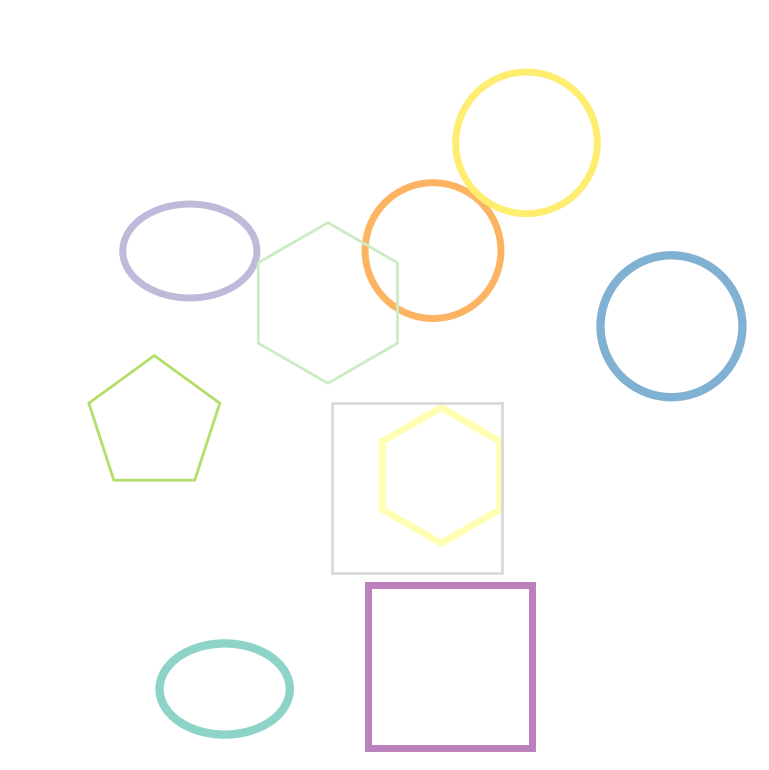[{"shape": "oval", "thickness": 3, "radius": 0.42, "center": [0.292, 0.105]}, {"shape": "hexagon", "thickness": 2.5, "radius": 0.44, "center": [0.573, 0.383]}, {"shape": "oval", "thickness": 2.5, "radius": 0.44, "center": [0.247, 0.674]}, {"shape": "circle", "thickness": 3, "radius": 0.46, "center": [0.872, 0.576]}, {"shape": "circle", "thickness": 2.5, "radius": 0.44, "center": [0.562, 0.675]}, {"shape": "pentagon", "thickness": 1, "radius": 0.45, "center": [0.2, 0.449]}, {"shape": "square", "thickness": 1, "radius": 0.55, "center": [0.542, 0.367]}, {"shape": "square", "thickness": 2.5, "radius": 0.53, "center": [0.585, 0.134]}, {"shape": "hexagon", "thickness": 1, "radius": 0.52, "center": [0.426, 0.607]}, {"shape": "circle", "thickness": 2.5, "radius": 0.46, "center": [0.684, 0.814]}]